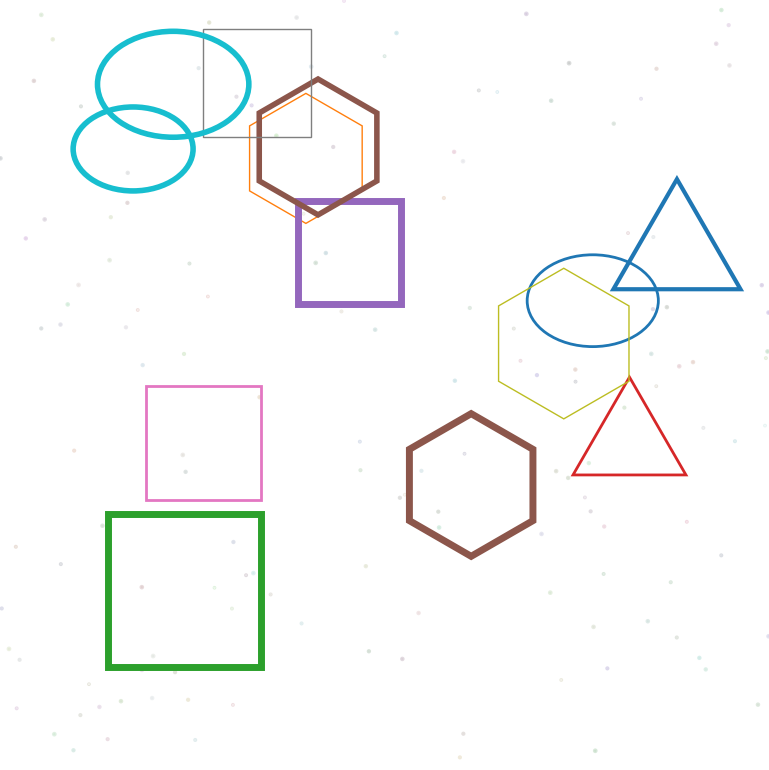[{"shape": "oval", "thickness": 1, "radius": 0.43, "center": [0.77, 0.609]}, {"shape": "triangle", "thickness": 1.5, "radius": 0.48, "center": [0.879, 0.672]}, {"shape": "hexagon", "thickness": 0.5, "radius": 0.42, "center": [0.397, 0.794]}, {"shape": "square", "thickness": 2.5, "radius": 0.5, "center": [0.24, 0.234]}, {"shape": "triangle", "thickness": 1, "radius": 0.42, "center": [0.818, 0.426]}, {"shape": "square", "thickness": 2.5, "radius": 0.33, "center": [0.454, 0.672]}, {"shape": "hexagon", "thickness": 2, "radius": 0.44, "center": [0.413, 0.809]}, {"shape": "hexagon", "thickness": 2.5, "radius": 0.46, "center": [0.612, 0.37]}, {"shape": "square", "thickness": 1, "radius": 0.37, "center": [0.264, 0.425]}, {"shape": "square", "thickness": 0.5, "radius": 0.35, "center": [0.334, 0.892]}, {"shape": "hexagon", "thickness": 0.5, "radius": 0.49, "center": [0.732, 0.554]}, {"shape": "oval", "thickness": 2, "radius": 0.49, "center": [0.225, 0.891]}, {"shape": "oval", "thickness": 2, "radius": 0.39, "center": [0.173, 0.807]}]